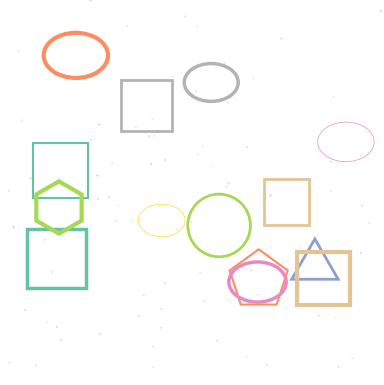[{"shape": "square", "thickness": 2.5, "radius": 0.38, "center": [0.148, 0.328]}, {"shape": "square", "thickness": 1.5, "radius": 0.36, "center": [0.158, 0.558]}, {"shape": "pentagon", "thickness": 1.5, "radius": 0.4, "center": [0.672, 0.273]}, {"shape": "oval", "thickness": 3, "radius": 0.42, "center": [0.197, 0.856]}, {"shape": "triangle", "thickness": 2, "radius": 0.35, "center": [0.818, 0.31]}, {"shape": "oval", "thickness": 2.5, "radius": 0.37, "center": [0.669, 0.267]}, {"shape": "oval", "thickness": 0.5, "radius": 0.37, "center": [0.898, 0.632]}, {"shape": "circle", "thickness": 2, "radius": 0.41, "center": [0.569, 0.414]}, {"shape": "hexagon", "thickness": 3, "radius": 0.34, "center": [0.153, 0.461]}, {"shape": "oval", "thickness": 0.5, "radius": 0.3, "center": [0.42, 0.427]}, {"shape": "square", "thickness": 2, "radius": 0.29, "center": [0.745, 0.475]}, {"shape": "square", "thickness": 3, "radius": 0.35, "center": [0.84, 0.277]}, {"shape": "oval", "thickness": 2.5, "radius": 0.35, "center": [0.549, 0.786]}, {"shape": "square", "thickness": 2, "radius": 0.33, "center": [0.381, 0.726]}]